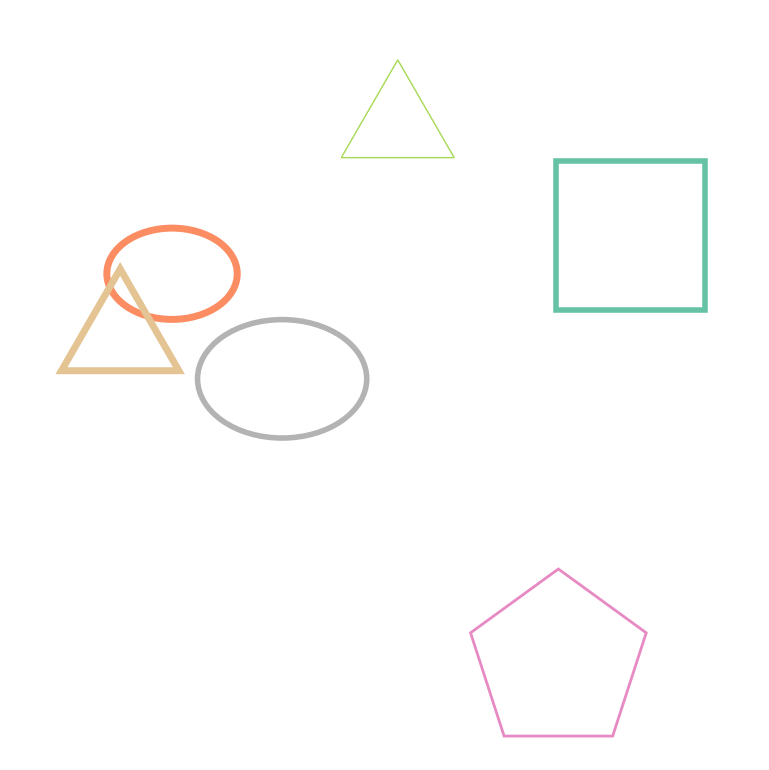[{"shape": "square", "thickness": 2, "radius": 0.48, "center": [0.819, 0.694]}, {"shape": "oval", "thickness": 2.5, "radius": 0.42, "center": [0.223, 0.644]}, {"shape": "pentagon", "thickness": 1, "radius": 0.6, "center": [0.725, 0.141]}, {"shape": "triangle", "thickness": 0.5, "radius": 0.42, "center": [0.517, 0.838]}, {"shape": "triangle", "thickness": 2.5, "radius": 0.44, "center": [0.156, 0.563]}, {"shape": "oval", "thickness": 2, "radius": 0.55, "center": [0.366, 0.508]}]